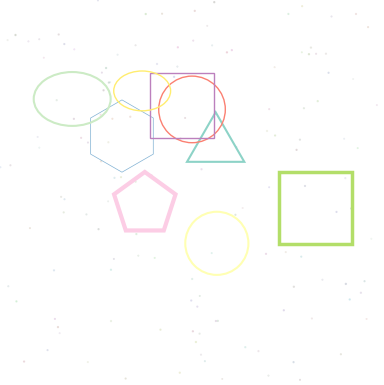[{"shape": "triangle", "thickness": 1.5, "radius": 0.43, "center": [0.56, 0.623]}, {"shape": "circle", "thickness": 1.5, "radius": 0.41, "center": [0.563, 0.368]}, {"shape": "circle", "thickness": 1, "radius": 0.43, "center": [0.499, 0.716]}, {"shape": "hexagon", "thickness": 0.5, "radius": 0.47, "center": [0.317, 0.647]}, {"shape": "square", "thickness": 2.5, "radius": 0.47, "center": [0.819, 0.46]}, {"shape": "pentagon", "thickness": 3, "radius": 0.42, "center": [0.376, 0.469]}, {"shape": "square", "thickness": 1, "radius": 0.42, "center": [0.473, 0.726]}, {"shape": "oval", "thickness": 1.5, "radius": 0.5, "center": [0.188, 0.743]}, {"shape": "oval", "thickness": 1, "radius": 0.37, "center": [0.369, 0.764]}]